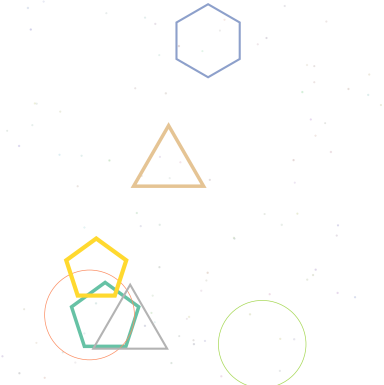[{"shape": "pentagon", "thickness": 2.5, "radius": 0.46, "center": [0.273, 0.175]}, {"shape": "circle", "thickness": 0.5, "radius": 0.58, "center": [0.233, 0.182]}, {"shape": "hexagon", "thickness": 1.5, "radius": 0.47, "center": [0.541, 0.894]}, {"shape": "circle", "thickness": 0.5, "radius": 0.57, "center": [0.681, 0.106]}, {"shape": "pentagon", "thickness": 3, "radius": 0.41, "center": [0.25, 0.299]}, {"shape": "triangle", "thickness": 2.5, "radius": 0.52, "center": [0.438, 0.569]}, {"shape": "triangle", "thickness": 1.5, "radius": 0.55, "center": [0.338, 0.15]}]